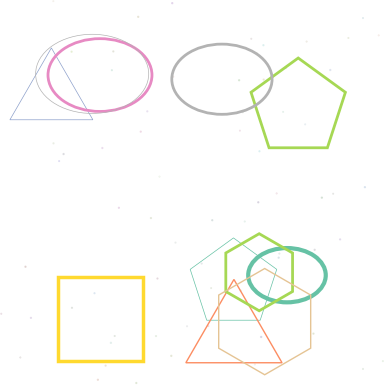[{"shape": "pentagon", "thickness": 0.5, "radius": 0.59, "center": [0.606, 0.264]}, {"shape": "oval", "thickness": 3, "radius": 0.5, "center": [0.745, 0.285]}, {"shape": "triangle", "thickness": 1, "radius": 0.72, "center": [0.608, 0.13]}, {"shape": "triangle", "thickness": 0.5, "radius": 0.62, "center": [0.133, 0.751]}, {"shape": "oval", "thickness": 2, "radius": 0.68, "center": [0.26, 0.805]}, {"shape": "hexagon", "thickness": 2, "radius": 0.5, "center": [0.673, 0.293]}, {"shape": "pentagon", "thickness": 2, "radius": 0.64, "center": [0.775, 0.72]}, {"shape": "square", "thickness": 2.5, "radius": 0.55, "center": [0.261, 0.172]}, {"shape": "hexagon", "thickness": 1, "radius": 0.69, "center": [0.688, 0.165]}, {"shape": "oval", "thickness": 0.5, "radius": 0.73, "center": [0.239, 0.808]}, {"shape": "oval", "thickness": 2, "radius": 0.65, "center": [0.576, 0.794]}]